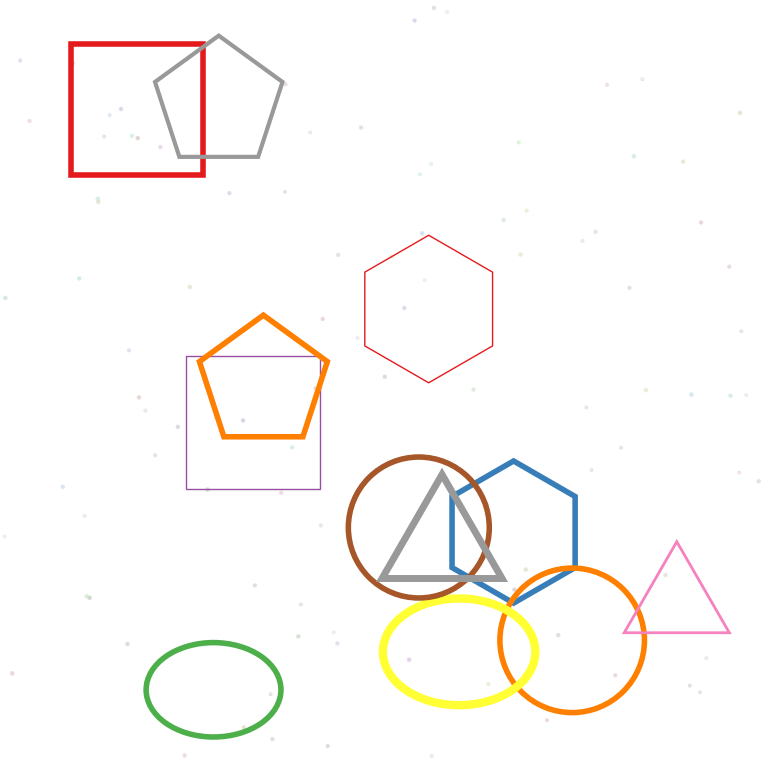[{"shape": "hexagon", "thickness": 0.5, "radius": 0.48, "center": [0.557, 0.599]}, {"shape": "square", "thickness": 2, "radius": 0.43, "center": [0.178, 0.858]}, {"shape": "hexagon", "thickness": 2, "radius": 0.46, "center": [0.667, 0.309]}, {"shape": "oval", "thickness": 2, "radius": 0.44, "center": [0.277, 0.104]}, {"shape": "square", "thickness": 0.5, "radius": 0.43, "center": [0.329, 0.451]}, {"shape": "circle", "thickness": 2, "radius": 0.47, "center": [0.743, 0.168]}, {"shape": "pentagon", "thickness": 2, "radius": 0.44, "center": [0.342, 0.503]}, {"shape": "oval", "thickness": 3, "radius": 0.49, "center": [0.596, 0.153]}, {"shape": "circle", "thickness": 2, "radius": 0.46, "center": [0.544, 0.315]}, {"shape": "triangle", "thickness": 1, "radius": 0.39, "center": [0.879, 0.218]}, {"shape": "pentagon", "thickness": 1.5, "radius": 0.44, "center": [0.284, 0.867]}, {"shape": "triangle", "thickness": 2.5, "radius": 0.45, "center": [0.574, 0.294]}]